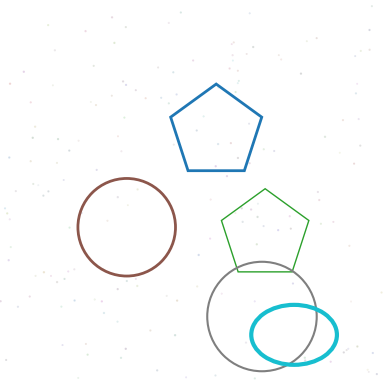[{"shape": "pentagon", "thickness": 2, "radius": 0.62, "center": [0.562, 0.657]}, {"shape": "pentagon", "thickness": 1, "radius": 0.6, "center": [0.689, 0.39]}, {"shape": "circle", "thickness": 2, "radius": 0.63, "center": [0.329, 0.41]}, {"shape": "circle", "thickness": 1.5, "radius": 0.71, "center": [0.68, 0.178]}, {"shape": "oval", "thickness": 3, "radius": 0.56, "center": [0.764, 0.13]}]